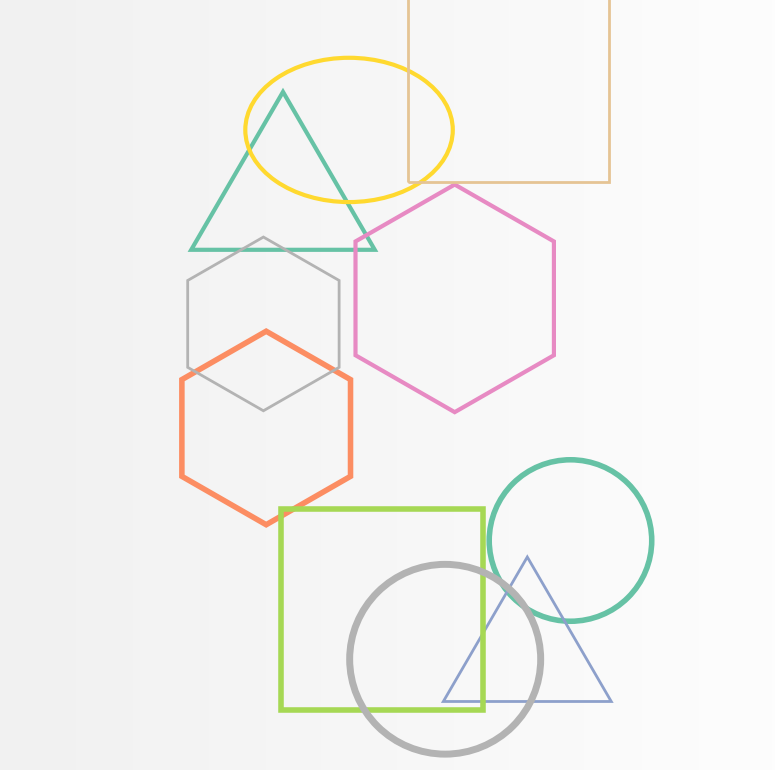[{"shape": "circle", "thickness": 2, "radius": 0.52, "center": [0.736, 0.298]}, {"shape": "triangle", "thickness": 1.5, "radius": 0.68, "center": [0.365, 0.744]}, {"shape": "hexagon", "thickness": 2, "radius": 0.63, "center": [0.343, 0.444]}, {"shape": "triangle", "thickness": 1, "radius": 0.63, "center": [0.68, 0.152]}, {"shape": "hexagon", "thickness": 1.5, "radius": 0.74, "center": [0.587, 0.613]}, {"shape": "square", "thickness": 2, "radius": 0.65, "center": [0.493, 0.209]}, {"shape": "oval", "thickness": 1.5, "radius": 0.67, "center": [0.45, 0.831]}, {"shape": "square", "thickness": 1, "radius": 0.65, "center": [0.656, 0.894]}, {"shape": "hexagon", "thickness": 1, "radius": 0.56, "center": [0.34, 0.579]}, {"shape": "circle", "thickness": 2.5, "radius": 0.62, "center": [0.574, 0.144]}]